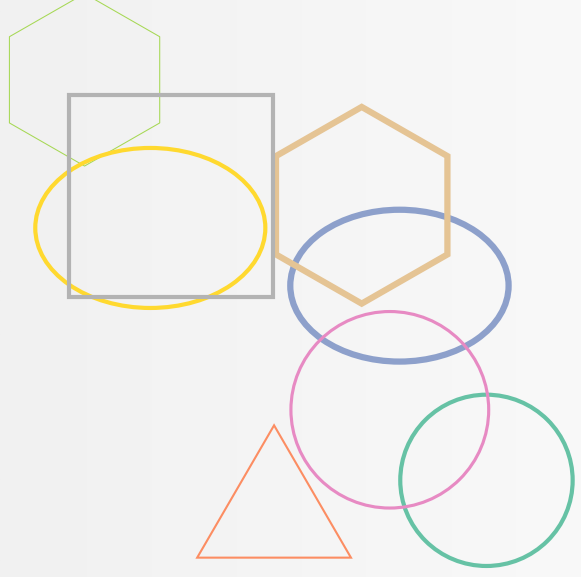[{"shape": "circle", "thickness": 2, "radius": 0.74, "center": [0.837, 0.167]}, {"shape": "triangle", "thickness": 1, "radius": 0.76, "center": [0.472, 0.11]}, {"shape": "oval", "thickness": 3, "radius": 0.94, "center": [0.687, 0.504]}, {"shape": "circle", "thickness": 1.5, "radius": 0.85, "center": [0.671, 0.29]}, {"shape": "hexagon", "thickness": 0.5, "radius": 0.75, "center": [0.145, 0.861]}, {"shape": "oval", "thickness": 2, "radius": 0.99, "center": [0.259, 0.604]}, {"shape": "hexagon", "thickness": 3, "radius": 0.85, "center": [0.622, 0.644]}, {"shape": "square", "thickness": 2, "radius": 0.88, "center": [0.294, 0.66]}]